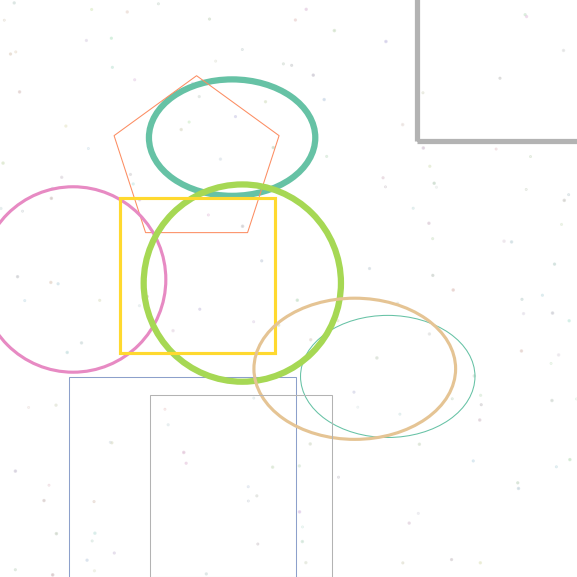[{"shape": "oval", "thickness": 0.5, "radius": 0.76, "center": [0.671, 0.347]}, {"shape": "oval", "thickness": 3, "radius": 0.72, "center": [0.402, 0.761]}, {"shape": "pentagon", "thickness": 0.5, "radius": 0.75, "center": [0.34, 0.718]}, {"shape": "square", "thickness": 0.5, "radius": 0.98, "center": [0.316, 0.149]}, {"shape": "circle", "thickness": 1.5, "radius": 0.8, "center": [0.127, 0.515]}, {"shape": "circle", "thickness": 3, "radius": 0.85, "center": [0.42, 0.509]}, {"shape": "square", "thickness": 1.5, "radius": 0.67, "center": [0.342, 0.522]}, {"shape": "oval", "thickness": 1.5, "radius": 0.87, "center": [0.614, 0.361]}, {"shape": "square", "thickness": 0.5, "radius": 0.79, "center": [0.417, 0.157]}, {"shape": "square", "thickness": 2.5, "radius": 0.7, "center": [0.862, 0.895]}]